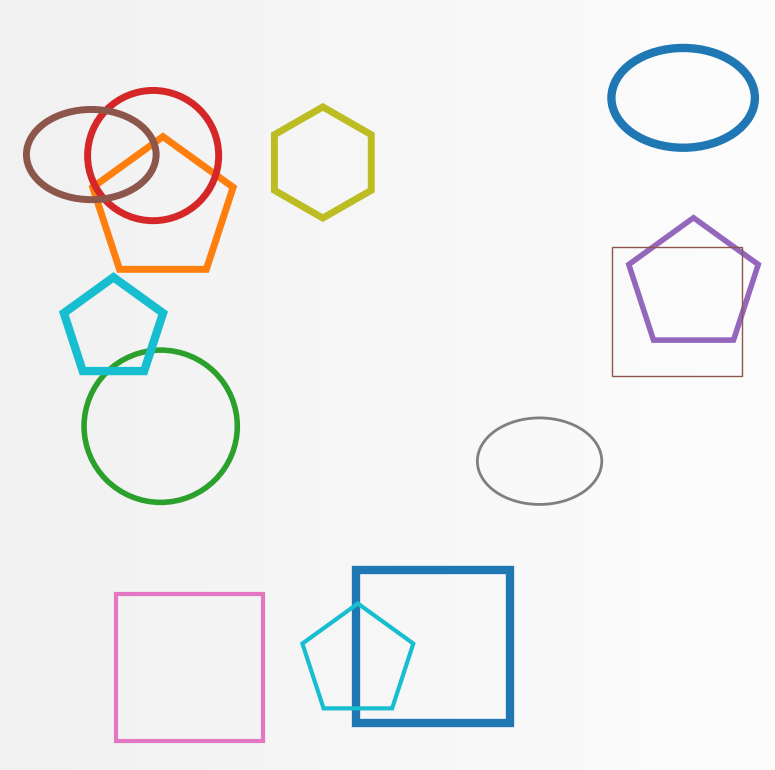[{"shape": "oval", "thickness": 3, "radius": 0.46, "center": [0.881, 0.873]}, {"shape": "square", "thickness": 3, "radius": 0.49, "center": [0.559, 0.161]}, {"shape": "pentagon", "thickness": 2.5, "radius": 0.48, "center": [0.21, 0.727]}, {"shape": "circle", "thickness": 2, "radius": 0.49, "center": [0.207, 0.446]}, {"shape": "circle", "thickness": 2.5, "radius": 0.42, "center": [0.198, 0.798]}, {"shape": "pentagon", "thickness": 2, "radius": 0.44, "center": [0.895, 0.629]}, {"shape": "square", "thickness": 0.5, "radius": 0.42, "center": [0.874, 0.595]}, {"shape": "oval", "thickness": 2.5, "radius": 0.42, "center": [0.118, 0.799]}, {"shape": "square", "thickness": 1.5, "radius": 0.48, "center": [0.245, 0.133]}, {"shape": "oval", "thickness": 1, "radius": 0.4, "center": [0.696, 0.401]}, {"shape": "hexagon", "thickness": 2.5, "radius": 0.36, "center": [0.417, 0.789]}, {"shape": "pentagon", "thickness": 3, "radius": 0.34, "center": [0.146, 0.573]}, {"shape": "pentagon", "thickness": 1.5, "radius": 0.38, "center": [0.462, 0.141]}]